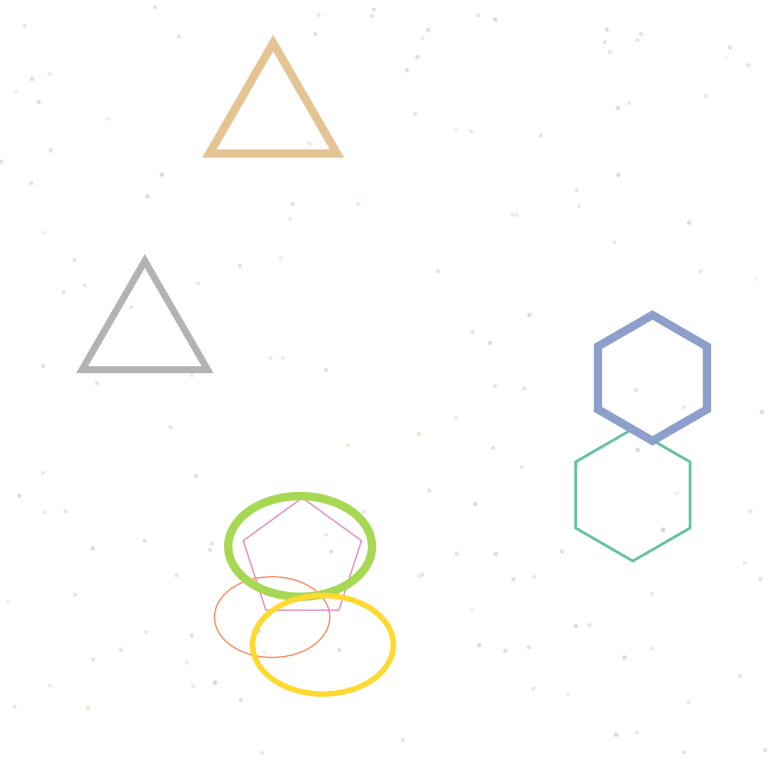[{"shape": "hexagon", "thickness": 1, "radius": 0.43, "center": [0.822, 0.357]}, {"shape": "oval", "thickness": 0.5, "radius": 0.37, "center": [0.353, 0.199]}, {"shape": "hexagon", "thickness": 3, "radius": 0.41, "center": [0.847, 0.509]}, {"shape": "pentagon", "thickness": 0.5, "radius": 0.4, "center": [0.393, 0.273]}, {"shape": "oval", "thickness": 3, "radius": 0.47, "center": [0.39, 0.29]}, {"shape": "oval", "thickness": 2, "radius": 0.46, "center": [0.419, 0.163]}, {"shape": "triangle", "thickness": 3, "radius": 0.48, "center": [0.355, 0.848]}, {"shape": "triangle", "thickness": 2.5, "radius": 0.47, "center": [0.188, 0.567]}]